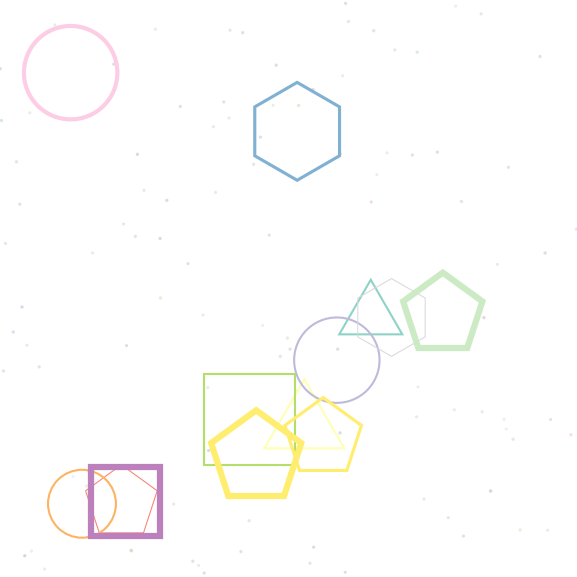[{"shape": "triangle", "thickness": 1, "radius": 0.32, "center": [0.642, 0.452]}, {"shape": "triangle", "thickness": 1, "radius": 0.4, "center": [0.527, 0.263]}, {"shape": "circle", "thickness": 1, "radius": 0.37, "center": [0.583, 0.375]}, {"shape": "pentagon", "thickness": 0.5, "radius": 0.33, "center": [0.21, 0.129]}, {"shape": "hexagon", "thickness": 1.5, "radius": 0.42, "center": [0.515, 0.772]}, {"shape": "circle", "thickness": 1, "radius": 0.29, "center": [0.142, 0.127]}, {"shape": "square", "thickness": 1, "radius": 0.39, "center": [0.432, 0.273]}, {"shape": "circle", "thickness": 2, "radius": 0.4, "center": [0.122, 0.873]}, {"shape": "hexagon", "thickness": 0.5, "radius": 0.34, "center": [0.678, 0.449]}, {"shape": "square", "thickness": 3, "radius": 0.3, "center": [0.218, 0.131]}, {"shape": "pentagon", "thickness": 3, "radius": 0.36, "center": [0.767, 0.455]}, {"shape": "pentagon", "thickness": 3, "radius": 0.41, "center": [0.444, 0.207]}, {"shape": "pentagon", "thickness": 1.5, "radius": 0.35, "center": [0.56, 0.241]}]